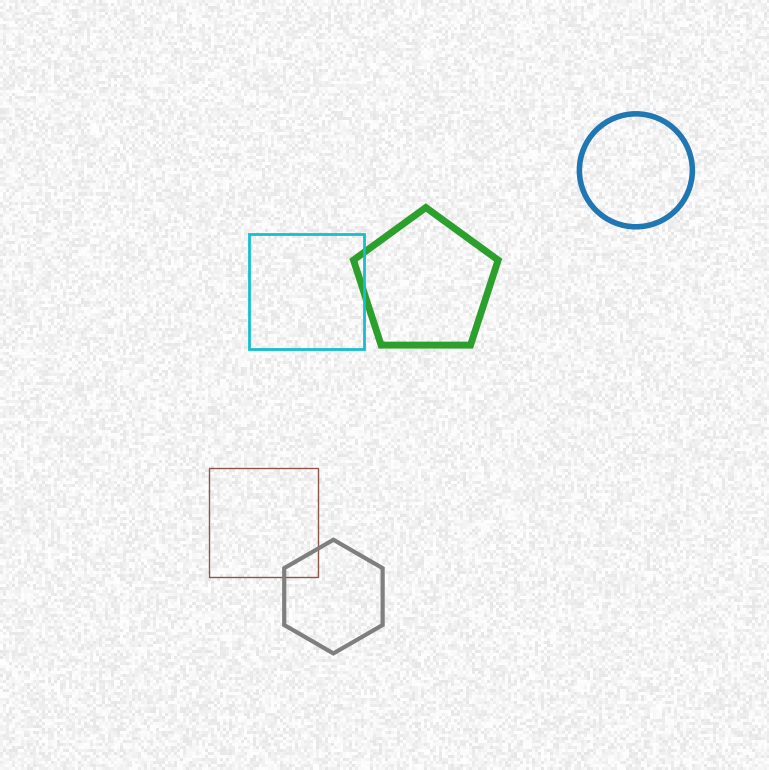[{"shape": "circle", "thickness": 2, "radius": 0.37, "center": [0.826, 0.779]}, {"shape": "pentagon", "thickness": 2.5, "radius": 0.49, "center": [0.553, 0.632]}, {"shape": "square", "thickness": 0.5, "radius": 0.35, "center": [0.342, 0.322]}, {"shape": "hexagon", "thickness": 1.5, "radius": 0.37, "center": [0.433, 0.225]}, {"shape": "square", "thickness": 1, "radius": 0.37, "center": [0.398, 0.621]}]